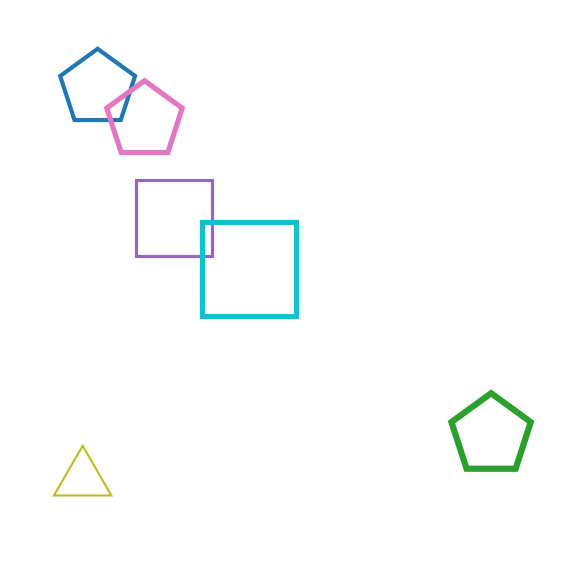[{"shape": "pentagon", "thickness": 2, "radius": 0.34, "center": [0.169, 0.846]}, {"shape": "pentagon", "thickness": 3, "radius": 0.36, "center": [0.85, 0.246]}, {"shape": "square", "thickness": 1.5, "radius": 0.33, "center": [0.301, 0.621]}, {"shape": "pentagon", "thickness": 2.5, "radius": 0.34, "center": [0.25, 0.791]}, {"shape": "triangle", "thickness": 1, "radius": 0.29, "center": [0.143, 0.17]}, {"shape": "square", "thickness": 2.5, "radius": 0.41, "center": [0.432, 0.533]}]